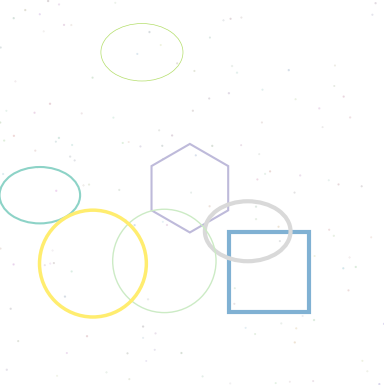[{"shape": "oval", "thickness": 1.5, "radius": 0.52, "center": [0.103, 0.493]}, {"shape": "hexagon", "thickness": 1.5, "radius": 0.57, "center": [0.493, 0.511]}, {"shape": "square", "thickness": 3, "radius": 0.52, "center": [0.698, 0.294]}, {"shape": "oval", "thickness": 0.5, "radius": 0.53, "center": [0.369, 0.864]}, {"shape": "oval", "thickness": 3, "radius": 0.56, "center": [0.643, 0.399]}, {"shape": "circle", "thickness": 1, "radius": 0.67, "center": [0.427, 0.322]}, {"shape": "circle", "thickness": 2.5, "radius": 0.69, "center": [0.241, 0.315]}]